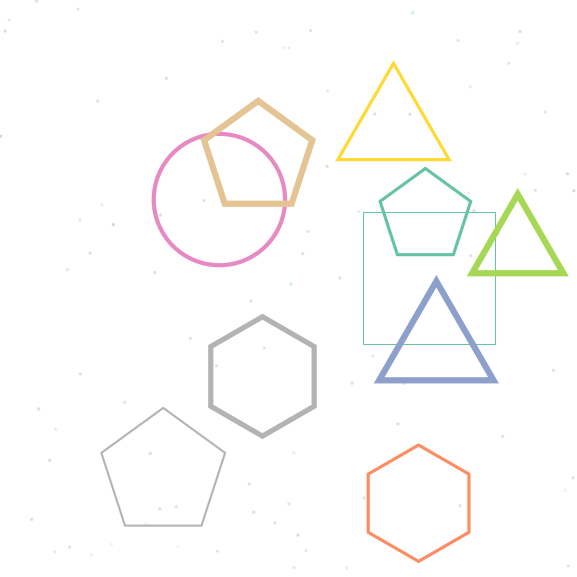[{"shape": "pentagon", "thickness": 1.5, "radius": 0.41, "center": [0.737, 0.625]}, {"shape": "square", "thickness": 0.5, "radius": 0.57, "center": [0.742, 0.518]}, {"shape": "hexagon", "thickness": 1.5, "radius": 0.5, "center": [0.725, 0.128]}, {"shape": "triangle", "thickness": 3, "radius": 0.57, "center": [0.756, 0.398]}, {"shape": "circle", "thickness": 2, "radius": 0.57, "center": [0.38, 0.654]}, {"shape": "triangle", "thickness": 3, "radius": 0.46, "center": [0.896, 0.572]}, {"shape": "triangle", "thickness": 1.5, "radius": 0.56, "center": [0.681, 0.778]}, {"shape": "pentagon", "thickness": 3, "radius": 0.49, "center": [0.447, 0.726]}, {"shape": "hexagon", "thickness": 2.5, "radius": 0.52, "center": [0.454, 0.347]}, {"shape": "pentagon", "thickness": 1, "radius": 0.56, "center": [0.283, 0.18]}]